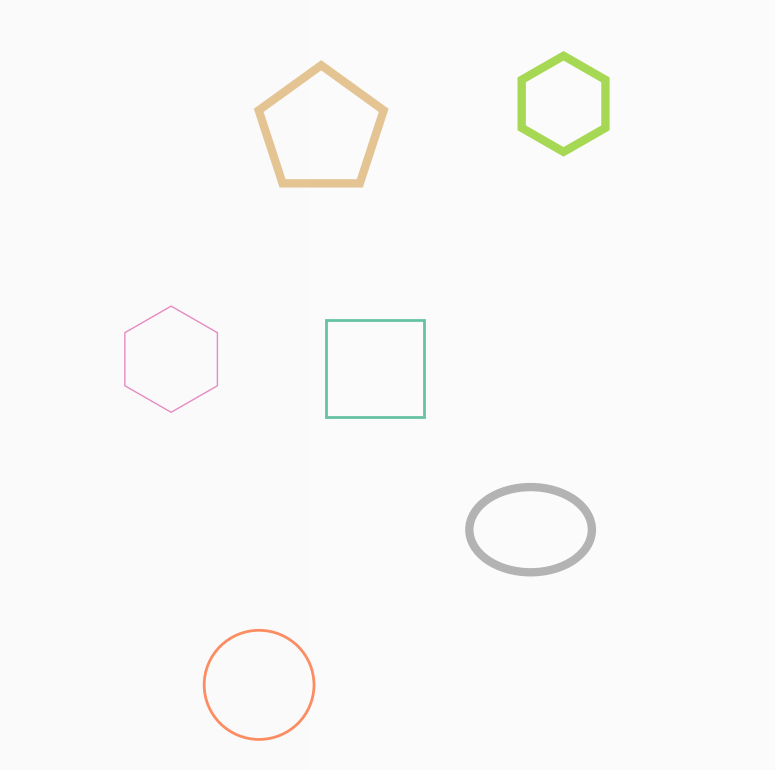[{"shape": "square", "thickness": 1, "radius": 0.31, "center": [0.484, 0.521]}, {"shape": "circle", "thickness": 1, "radius": 0.35, "center": [0.334, 0.111]}, {"shape": "hexagon", "thickness": 0.5, "radius": 0.34, "center": [0.221, 0.533]}, {"shape": "hexagon", "thickness": 3, "radius": 0.31, "center": [0.727, 0.865]}, {"shape": "pentagon", "thickness": 3, "radius": 0.42, "center": [0.414, 0.83]}, {"shape": "oval", "thickness": 3, "radius": 0.4, "center": [0.685, 0.312]}]